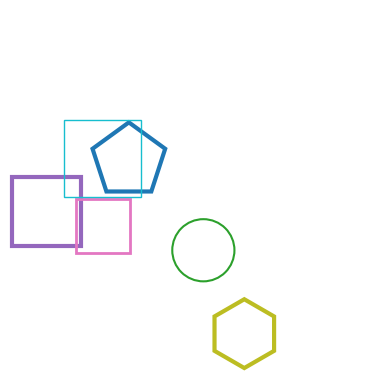[{"shape": "pentagon", "thickness": 3, "radius": 0.5, "center": [0.335, 0.583]}, {"shape": "circle", "thickness": 1.5, "radius": 0.4, "center": [0.528, 0.35]}, {"shape": "square", "thickness": 3, "radius": 0.45, "center": [0.121, 0.45]}, {"shape": "square", "thickness": 2, "radius": 0.35, "center": [0.267, 0.413]}, {"shape": "hexagon", "thickness": 3, "radius": 0.45, "center": [0.635, 0.133]}, {"shape": "square", "thickness": 1, "radius": 0.5, "center": [0.266, 0.59]}]